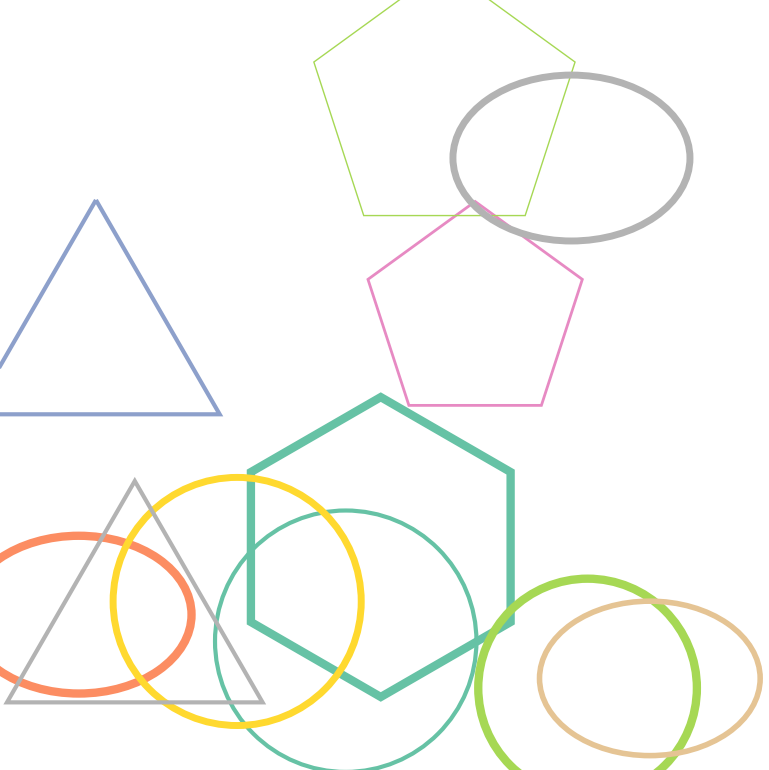[{"shape": "hexagon", "thickness": 3, "radius": 0.97, "center": [0.495, 0.29]}, {"shape": "circle", "thickness": 1.5, "radius": 0.85, "center": [0.449, 0.167]}, {"shape": "oval", "thickness": 3, "radius": 0.73, "center": [0.102, 0.202]}, {"shape": "triangle", "thickness": 1.5, "radius": 0.93, "center": [0.125, 0.555]}, {"shape": "pentagon", "thickness": 1, "radius": 0.73, "center": [0.617, 0.592]}, {"shape": "circle", "thickness": 3, "radius": 0.71, "center": [0.763, 0.106]}, {"shape": "pentagon", "thickness": 0.5, "radius": 0.89, "center": [0.577, 0.864]}, {"shape": "circle", "thickness": 2.5, "radius": 0.81, "center": [0.308, 0.219]}, {"shape": "oval", "thickness": 2, "radius": 0.72, "center": [0.844, 0.119]}, {"shape": "triangle", "thickness": 1.5, "radius": 0.96, "center": [0.175, 0.184]}, {"shape": "oval", "thickness": 2.5, "radius": 0.77, "center": [0.742, 0.795]}]